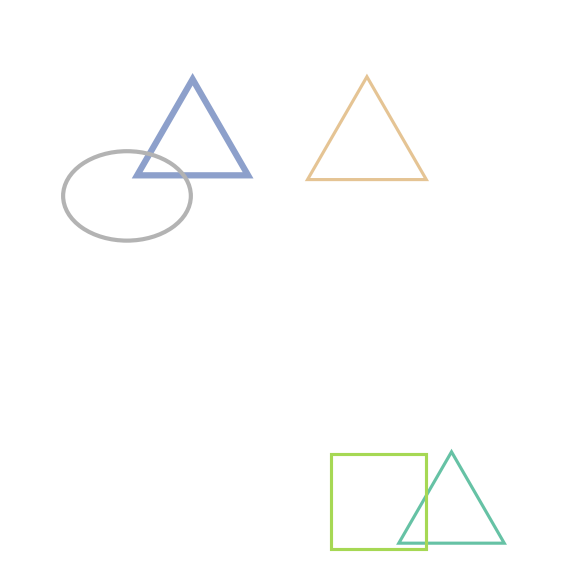[{"shape": "triangle", "thickness": 1.5, "radius": 0.53, "center": [0.782, 0.111]}, {"shape": "triangle", "thickness": 3, "radius": 0.55, "center": [0.334, 0.751]}, {"shape": "square", "thickness": 1.5, "radius": 0.41, "center": [0.656, 0.13]}, {"shape": "triangle", "thickness": 1.5, "radius": 0.59, "center": [0.635, 0.748]}, {"shape": "oval", "thickness": 2, "radius": 0.55, "center": [0.22, 0.66]}]